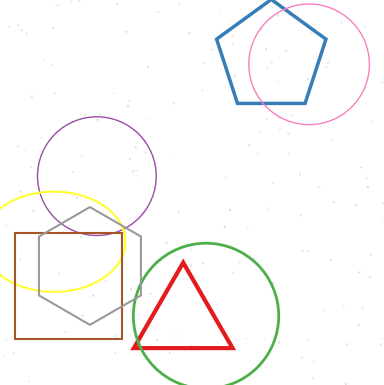[{"shape": "triangle", "thickness": 3, "radius": 0.74, "center": [0.476, 0.17]}, {"shape": "pentagon", "thickness": 2.5, "radius": 0.75, "center": [0.705, 0.852]}, {"shape": "circle", "thickness": 2, "radius": 0.94, "center": [0.535, 0.179]}, {"shape": "circle", "thickness": 1, "radius": 0.77, "center": [0.252, 0.543]}, {"shape": "oval", "thickness": 1.5, "radius": 0.93, "center": [0.14, 0.372]}, {"shape": "square", "thickness": 1.5, "radius": 0.69, "center": [0.178, 0.257]}, {"shape": "circle", "thickness": 1, "radius": 0.78, "center": [0.803, 0.833]}, {"shape": "hexagon", "thickness": 1.5, "radius": 0.76, "center": [0.234, 0.309]}]